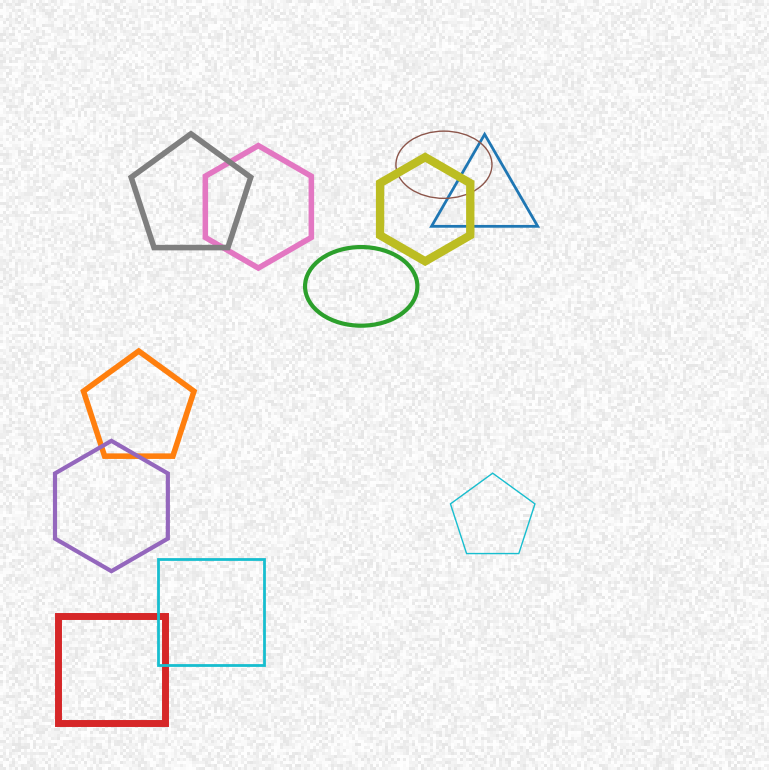[{"shape": "triangle", "thickness": 1, "radius": 0.4, "center": [0.629, 0.746]}, {"shape": "pentagon", "thickness": 2, "radius": 0.38, "center": [0.18, 0.469]}, {"shape": "oval", "thickness": 1.5, "radius": 0.36, "center": [0.469, 0.628]}, {"shape": "square", "thickness": 2.5, "radius": 0.35, "center": [0.144, 0.131]}, {"shape": "hexagon", "thickness": 1.5, "radius": 0.42, "center": [0.145, 0.343]}, {"shape": "oval", "thickness": 0.5, "radius": 0.31, "center": [0.577, 0.786]}, {"shape": "hexagon", "thickness": 2, "radius": 0.4, "center": [0.335, 0.731]}, {"shape": "pentagon", "thickness": 2, "radius": 0.41, "center": [0.248, 0.745]}, {"shape": "hexagon", "thickness": 3, "radius": 0.34, "center": [0.552, 0.728]}, {"shape": "pentagon", "thickness": 0.5, "radius": 0.29, "center": [0.64, 0.328]}, {"shape": "square", "thickness": 1, "radius": 0.34, "center": [0.274, 0.205]}]